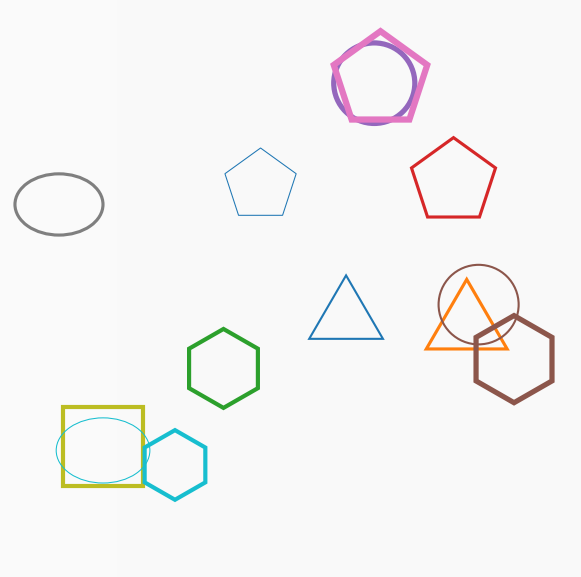[{"shape": "triangle", "thickness": 1, "radius": 0.37, "center": [0.595, 0.449]}, {"shape": "pentagon", "thickness": 0.5, "radius": 0.32, "center": [0.448, 0.678]}, {"shape": "triangle", "thickness": 1.5, "radius": 0.4, "center": [0.803, 0.435]}, {"shape": "hexagon", "thickness": 2, "radius": 0.34, "center": [0.384, 0.361]}, {"shape": "pentagon", "thickness": 1.5, "radius": 0.38, "center": [0.78, 0.685]}, {"shape": "circle", "thickness": 2.5, "radius": 0.35, "center": [0.644, 0.855]}, {"shape": "circle", "thickness": 1, "radius": 0.34, "center": [0.823, 0.472]}, {"shape": "hexagon", "thickness": 2.5, "radius": 0.38, "center": [0.884, 0.377]}, {"shape": "pentagon", "thickness": 3, "radius": 0.42, "center": [0.655, 0.861]}, {"shape": "oval", "thickness": 1.5, "radius": 0.38, "center": [0.101, 0.645]}, {"shape": "square", "thickness": 2, "radius": 0.34, "center": [0.177, 0.226]}, {"shape": "hexagon", "thickness": 2, "radius": 0.3, "center": [0.301, 0.194]}, {"shape": "oval", "thickness": 0.5, "radius": 0.4, "center": [0.177, 0.219]}]